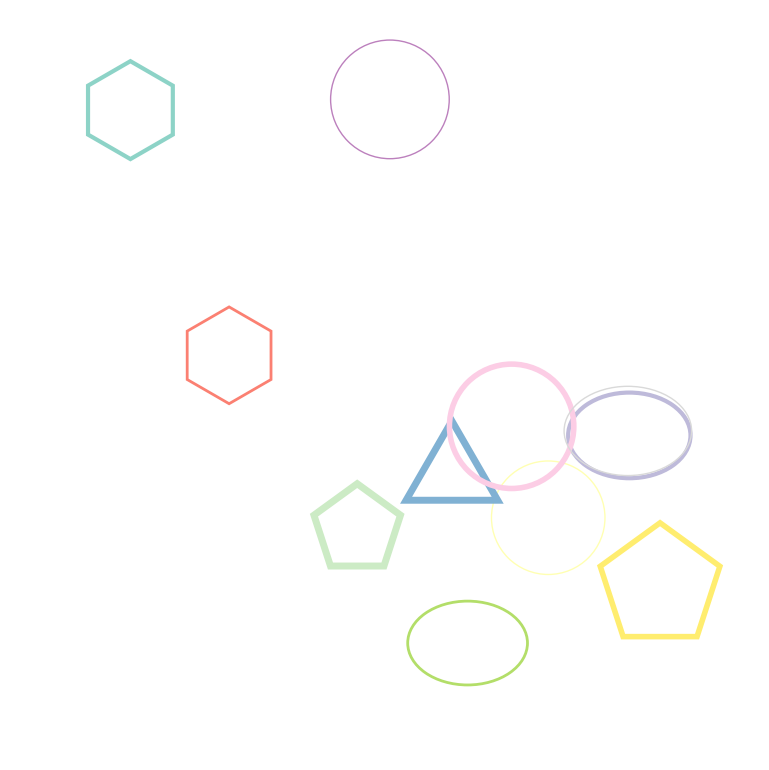[{"shape": "hexagon", "thickness": 1.5, "radius": 0.32, "center": [0.169, 0.857]}, {"shape": "circle", "thickness": 0.5, "radius": 0.37, "center": [0.712, 0.328]}, {"shape": "oval", "thickness": 1.5, "radius": 0.4, "center": [0.817, 0.435]}, {"shape": "hexagon", "thickness": 1, "radius": 0.31, "center": [0.298, 0.539]}, {"shape": "triangle", "thickness": 2.5, "radius": 0.34, "center": [0.587, 0.385]}, {"shape": "oval", "thickness": 1, "radius": 0.39, "center": [0.607, 0.165]}, {"shape": "circle", "thickness": 2, "radius": 0.4, "center": [0.664, 0.446]}, {"shape": "oval", "thickness": 0.5, "radius": 0.41, "center": [0.815, 0.44]}, {"shape": "circle", "thickness": 0.5, "radius": 0.39, "center": [0.506, 0.871]}, {"shape": "pentagon", "thickness": 2.5, "radius": 0.3, "center": [0.464, 0.313]}, {"shape": "pentagon", "thickness": 2, "radius": 0.41, "center": [0.857, 0.239]}]